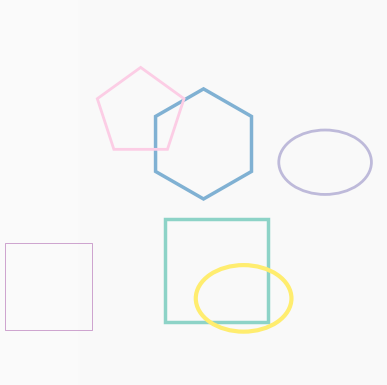[{"shape": "square", "thickness": 2.5, "radius": 0.67, "center": [0.559, 0.298]}, {"shape": "oval", "thickness": 2, "radius": 0.6, "center": [0.839, 0.579]}, {"shape": "hexagon", "thickness": 2.5, "radius": 0.71, "center": [0.525, 0.626]}, {"shape": "pentagon", "thickness": 2, "radius": 0.59, "center": [0.363, 0.707]}, {"shape": "square", "thickness": 0.5, "radius": 0.56, "center": [0.126, 0.256]}, {"shape": "oval", "thickness": 3, "radius": 0.62, "center": [0.629, 0.225]}]